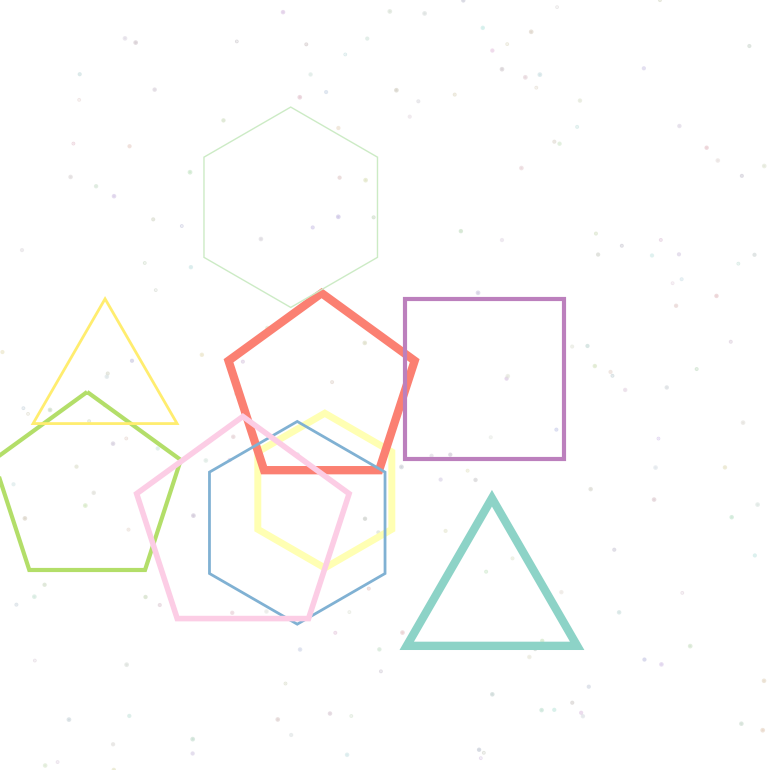[{"shape": "triangle", "thickness": 3, "radius": 0.64, "center": [0.639, 0.225]}, {"shape": "hexagon", "thickness": 2.5, "radius": 0.5, "center": [0.422, 0.363]}, {"shape": "pentagon", "thickness": 3, "radius": 0.64, "center": [0.418, 0.492]}, {"shape": "hexagon", "thickness": 1, "radius": 0.66, "center": [0.386, 0.321]}, {"shape": "pentagon", "thickness": 1.5, "radius": 0.64, "center": [0.113, 0.363]}, {"shape": "pentagon", "thickness": 2, "radius": 0.73, "center": [0.315, 0.314]}, {"shape": "square", "thickness": 1.5, "radius": 0.52, "center": [0.629, 0.507]}, {"shape": "hexagon", "thickness": 0.5, "radius": 0.65, "center": [0.378, 0.731]}, {"shape": "triangle", "thickness": 1, "radius": 0.54, "center": [0.136, 0.504]}]